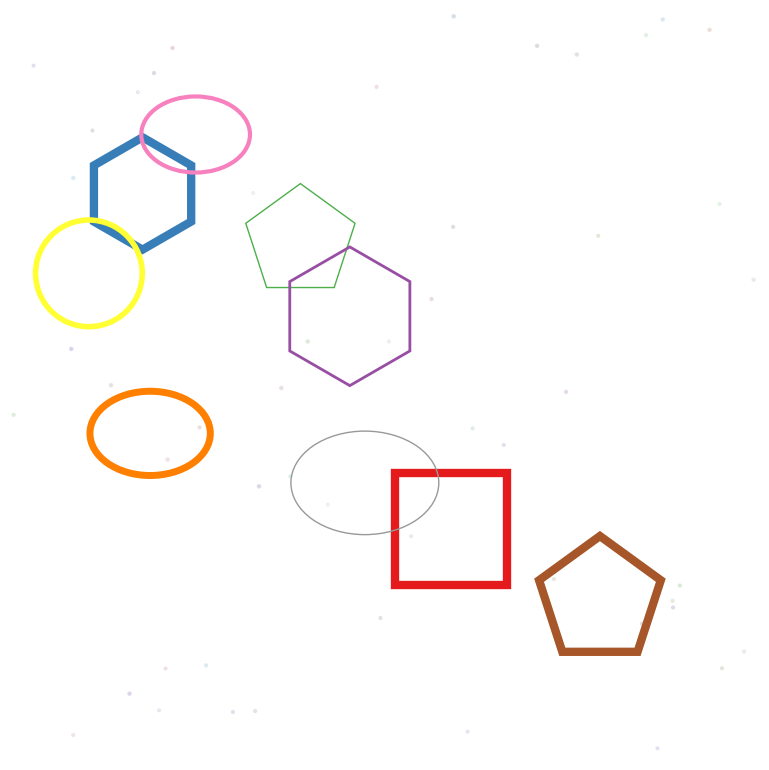[{"shape": "square", "thickness": 3, "radius": 0.36, "center": [0.586, 0.313]}, {"shape": "hexagon", "thickness": 3, "radius": 0.36, "center": [0.185, 0.749]}, {"shape": "pentagon", "thickness": 0.5, "radius": 0.37, "center": [0.39, 0.687]}, {"shape": "hexagon", "thickness": 1, "radius": 0.45, "center": [0.454, 0.589]}, {"shape": "oval", "thickness": 2.5, "radius": 0.39, "center": [0.195, 0.437]}, {"shape": "circle", "thickness": 2, "radius": 0.35, "center": [0.115, 0.645]}, {"shape": "pentagon", "thickness": 3, "radius": 0.42, "center": [0.779, 0.221]}, {"shape": "oval", "thickness": 1.5, "radius": 0.35, "center": [0.254, 0.825]}, {"shape": "oval", "thickness": 0.5, "radius": 0.48, "center": [0.474, 0.373]}]